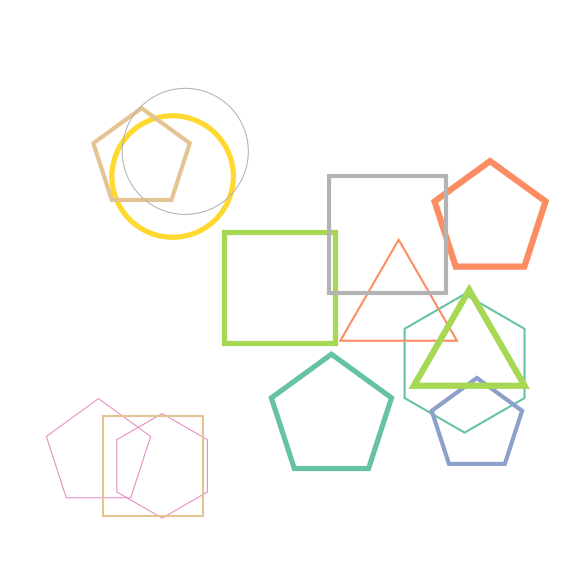[{"shape": "hexagon", "thickness": 1, "radius": 0.6, "center": [0.804, 0.37]}, {"shape": "pentagon", "thickness": 2.5, "radius": 0.55, "center": [0.574, 0.276]}, {"shape": "pentagon", "thickness": 3, "radius": 0.51, "center": [0.849, 0.619]}, {"shape": "triangle", "thickness": 1, "radius": 0.58, "center": [0.69, 0.467]}, {"shape": "pentagon", "thickness": 2, "radius": 0.41, "center": [0.826, 0.262]}, {"shape": "pentagon", "thickness": 0.5, "radius": 0.47, "center": [0.171, 0.214]}, {"shape": "hexagon", "thickness": 0.5, "radius": 0.45, "center": [0.281, 0.193]}, {"shape": "triangle", "thickness": 3, "radius": 0.55, "center": [0.813, 0.387]}, {"shape": "square", "thickness": 2.5, "radius": 0.48, "center": [0.483, 0.501]}, {"shape": "circle", "thickness": 2.5, "radius": 0.53, "center": [0.299, 0.693]}, {"shape": "pentagon", "thickness": 2, "radius": 0.44, "center": [0.245, 0.724]}, {"shape": "square", "thickness": 1, "radius": 0.43, "center": [0.265, 0.192]}, {"shape": "square", "thickness": 2, "radius": 0.51, "center": [0.671, 0.593]}, {"shape": "circle", "thickness": 0.5, "radius": 0.55, "center": [0.321, 0.737]}]